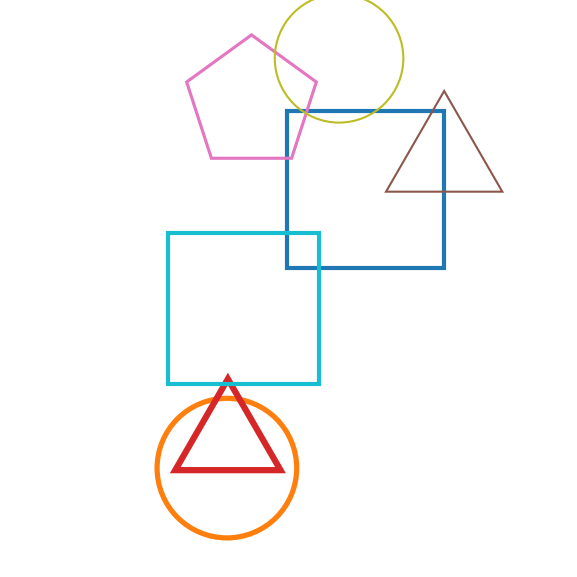[{"shape": "square", "thickness": 2, "radius": 0.68, "center": [0.633, 0.671]}, {"shape": "circle", "thickness": 2.5, "radius": 0.6, "center": [0.393, 0.189]}, {"shape": "triangle", "thickness": 3, "radius": 0.53, "center": [0.395, 0.238]}, {"shape": "triangle", "thickness": 1, "radius": 0.58, "center": [0.769, 0.725]}, {"shape": "pentagon", "thickness": 1.5, "radius": 0.59, "center": [0.435, 0.821]}, {"shape": "circle", "thickness": 1, "radius": 0.56, "center": [0.587, 0.898]}, {"shape": "square", "thickness": 2, "radius": 0.65, "center": [0.421, 0.466]}]